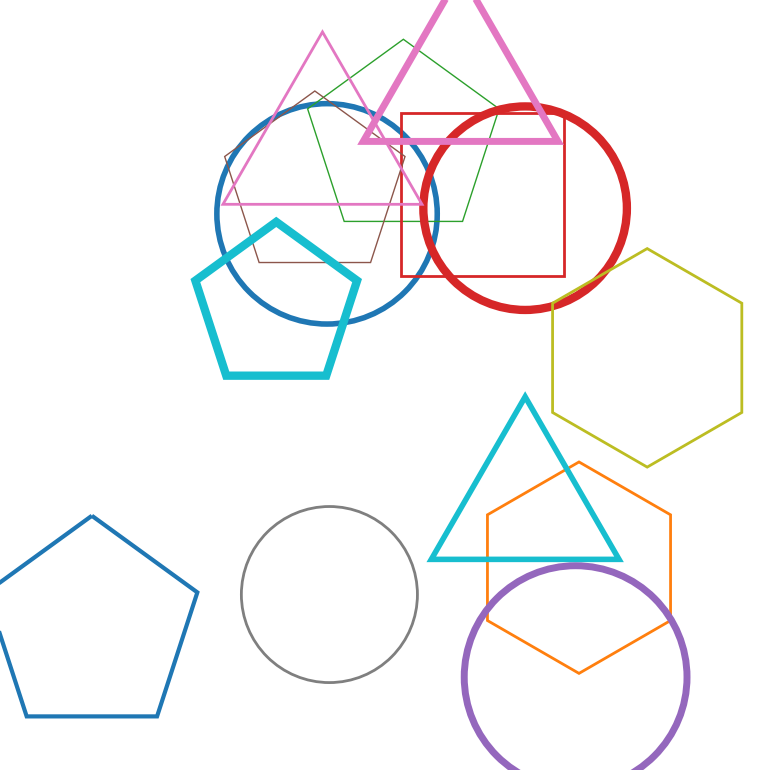[{"shape": "pentagon", "thickness": 1.5, "radius": 0.72, "center": [0.119, 0.186]}, {"shape": "circle", "thickness": 2, "radius": 0.72, "center": [0.425, 0.722]}, {"shape": "hexagon", "thickness": 1, "radius": 0.69, "center": [0.752, 0.263]}, {"shape": "pentagon", "thickness": 0.5, "radius": 0.65, "center": [0.524, 0.818]}, {"shape": "circle", "thickness": 3, "radius": 0.66, "center": [0.682, 0.73]}, {"shape": "square", "thickness": 1, "radius": 0.53, "center": [0.627, 0.748]}, {"shape": "circle", "thickness": 2.5, "radius": 0.72, "center": [0.748, 0.121]}, {"shape": "pentagon", "thickness": 0.5, "radius": 0.62, "center": [0.409, 0.759]}, {"shape": "triangle", "thickness": 2.5, "radius": 0.73, "center": [0.598, 0.889]}, {"shape": "triangle", "thickness": 1, "radius": 0.75, "center": [0.419, 0.809]}, {"shape": "circle", "thickness": 1, "radius": 0.57, "center": [0.428, 0.228]}, {"shape": "hexagon", "thickness": 1, "radius": 0.71, "center": [0.841, 0.535]}, {"shape": "pentagon", "thickness": 3, "radius": 0.55, "center": [0.359, 0.601]}, {"shape": "triangle", "thickness": 2, "radius": 0.7, "center": [0.682, 0.344]}]